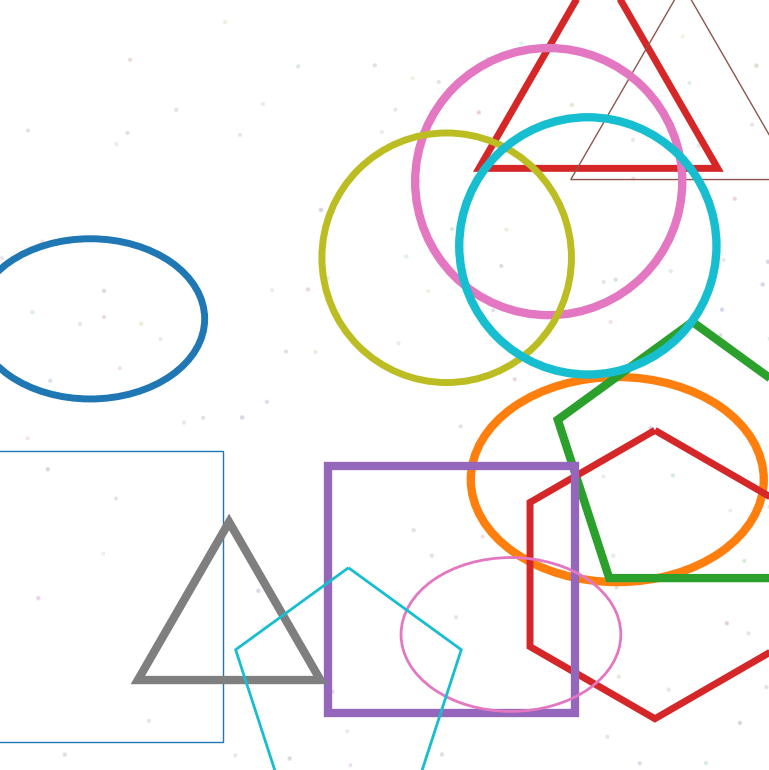[{"shape": "square", "thickness": 0.5, "radius": 0.94, "center": [0.101, 0.226]}, {"shape": "oval", "thickness": 2.5, "radius": 0.74, "center": [0.117, 0.586]}, {"shape": "oval", "thickness": 3, "radius": 0.95, "center": [0.802, 0.377]}, {"shape": "pentagon", "thickness": 3, "radius": 0.92, "center": [0.899, 0.398]}, {"shape": "hexagon", "thickness": 2.5, "radius": 0.94, "center": [0.851, 0.254]}, {"shape": "triangle", "thickness": 2.5, "radius": 0.9, "center": [0.777, 0.871]}, {"shape": "square", "thickness": 3, "radius": 0.8, "center": [0.586, 0.234]}, {"shape": "triangle", "thickness": 0.5, "radius": 0.84, "center": [0.887, 0.851]}, {"shape": "circle", "thickness": 3, "radius": 0.87, "center": [0.713, 0.764]}, {"shape": "oval", "thickness": 1, "radius": 0.71, "center": [0.664, 0.176]}, {"shape": "triangle", "thickness": 3, "radius": 0.68, "center": [0.298, 0.185]}, {"shape": "circle", "thickness": 2.5, "radius": 0.81, "center": [0.58, 0.665]}, {"shape": "pentagon", "thickness": 1, "radius": 0.77, "center": [0.453, 0.109]}, {"shape": "circle", "thickness": 3, "radius": 0.84, "center": [0.763, 0.681]}]